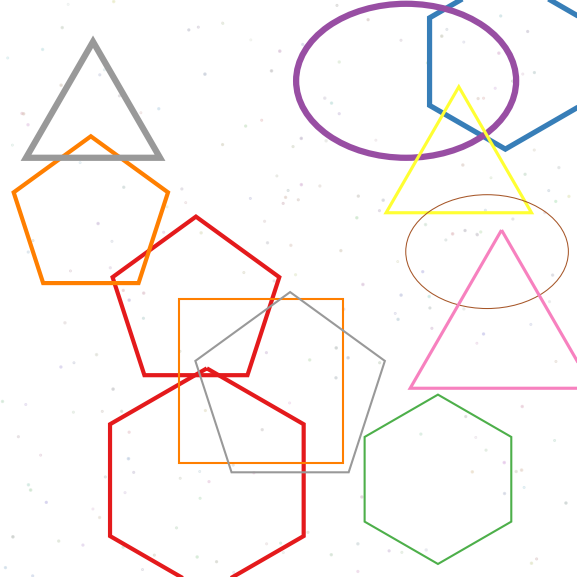[{"shape": "hexagon", "thickness": 2, "radius": 0.97, "center": [0.358, 0.168]}, {"shape": "pentagon", "thickness": 2, "radius": 0.76, "center": [0.339, 0.472]}, {"shape": "hexagon", "thickness": 2.5, "radius": 0.76, "center": [0.875, 0.892]}, {"shape": "hexagon", "thickness": 1, "radius": 0.73, "center": [0.758, 0.169]}, {"shape": "oval", "thickness": 3, "radius": 0.95, "center": [0.703, 0.859]}, {"shape": "square", "thickness": 1, "radius": 0.71, "center": [0.452, 0.34]}, {"shape": "pentagon", "thickness": 2, "radius": 0.7, "center": [0.157, 0.623]}, {"shape": "triangle", "thickness": 1.5, "radius": 0.73, "center": [0.794, 0.703]}, {"shape": "oval", "thickness": 0.5, "radius": 0.7, "center": [0.843, 0.563]}, {"shape": "triangle", "thickness": 1.5, "radius": 0.91, "center": [0.868, 0.418]}, {"shape": "pentagon", "thickness": 1, "radius": 0.86, "center": [0.502, 0.321]}, {"shape": "triangle", "thickness": 3, "radius": 0.67, "center": [0.161, 0.793]}]